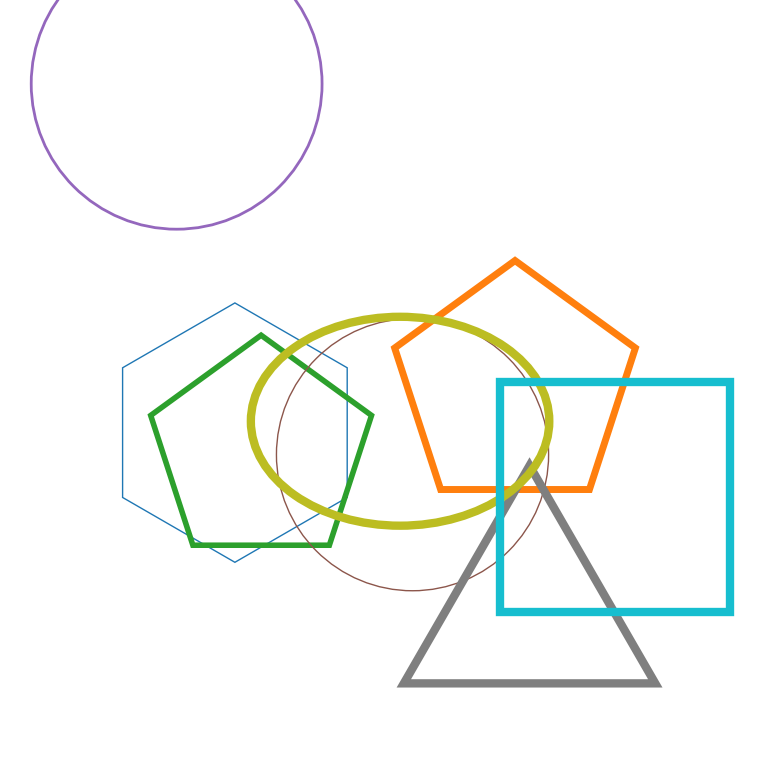[{"shape": "hexagon", "thickness": 0.5, "radius": 0.84, "center": [0.305, 0.438]}, {"shape": "pentagon", "thickness": 2.5, "radius": 0.82, "center": [0.669, 0.497]}, {"shape": "pentagon", "thickness": 2, "radius": 0.75, "center": [0.339, 0.414]}, {"shape": "circle", "thickness": 1, "radius": 0.94, "center": [0.229, 0.891]}, {"shape": "circle", "thickness": 0.5, "radius": 0.88, "center": [0.536, 0.41]}, {"shape": "triangle", "thickness": 3, "radius": 0.94, "center": [0.688, 0.207]}, {"shape": "oval", "thickness": 3, "radius": 0.97, "center": [0.52, 0.453]}, {"shape": "square", "thickness": 3, "radius": 0.75, "center": [0.799, 0.355]}]